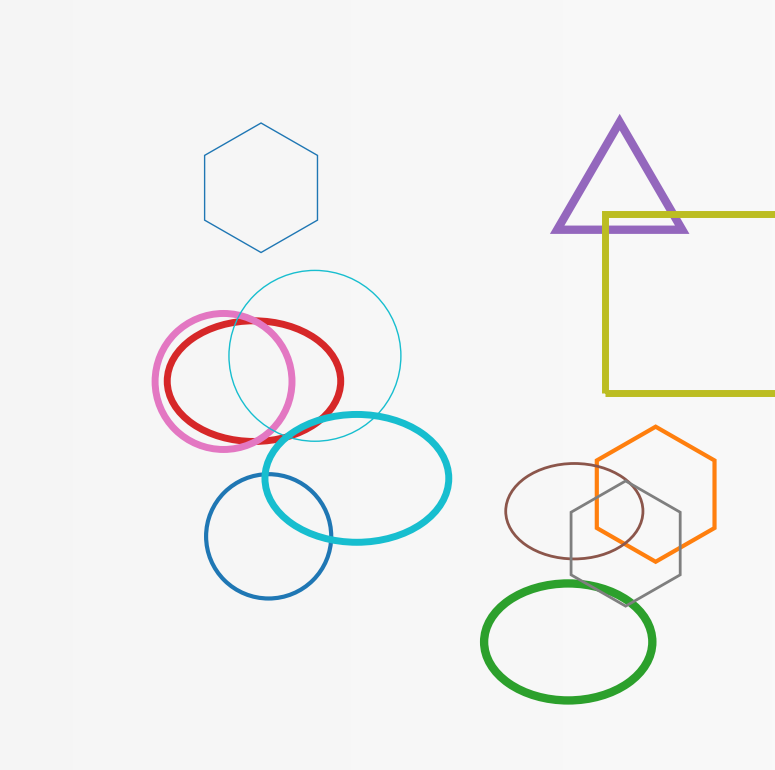[{"shape": "hexagon", "thickness": 0.5, "radius": 0.42, "center": [0.337, 0.756]}, {"shape": "circle", "thickness": 1.5, "radius": 0.4, "center": [0.347, 0.303]}, {"shape": "hexagon", "thickness": 1.5, "radius": 0.44, "center": [0.846, 0.358]}, {"shape": "oval", "thickness": 3, "radius": 0.54, "center": [0.733, 0.166]}, {"shape": "oval", "thickness": 2.5, "radius": 0.56, "center": [0.328, 0.505]}, {"shape": "triangle", "thickness": 3, "radius": 0.47, "center": [0.8, 0.748]}, {"shape": "oval", "thickness": 1, "radius": 0.44, "center": [0.741, 0.336]}, {"shape": "circle", "thickness": 2.5, "radius": 0.44, "center": [0.288, 0.505]}, {"shape": "hexagon", "thickness": 1, "radius": 0.41, "center": [0.807, 0.294]}, {"shape": "square", "thickness": 2.5, "radius": 0.58, "center": [0.896, 0.606]}, {"shape": "oval", "thickness": 2.5, "radius": 0.59, "center": [0.46, 0.379]}, {"shape": "circle", "thickness": 0.5, "radius": 0.55, "center": [0.406, 0.538]}]